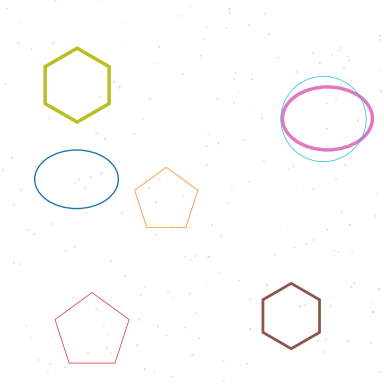[{"shape": "oval", "thickness": 1, "radius": 0.54, "center": [0.199, 0.534]}, {"shape": "pentagon", "thickness": 0.5, "radius": 0.43, "center": [0.432, 0.479]}, {"shape": "pentagon", "thickness": 0.5, "radius": 0.51, "center": [0.239, 0.139]}, {"shape": "hexagon", "thickness": 2, "radius": 0.42, "center": [0.756, 0.179]}, {"shape": "oval", "thickness": 2.5, "radius": 0.58, "center": [0.851, 0.692]}, {"shape": "hexagon", "thickness": 2.5, "radius": 0.48, "center": [0.2, 0.779]}, {"shape": "circle", "thickness": 0.5, "radius": 0.55, "center": [0.84, 0.691]}]